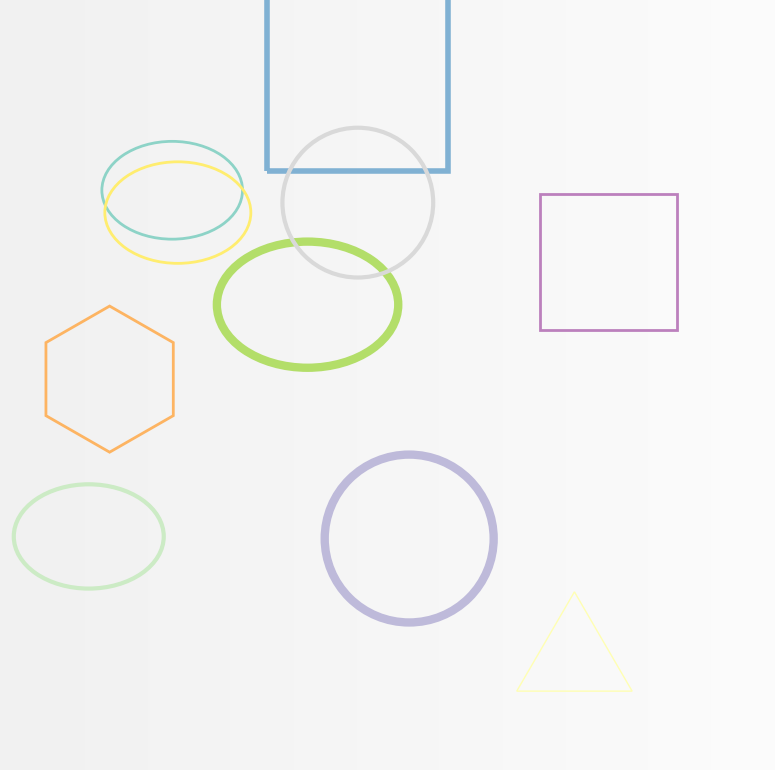[{"shape": "oval", "thickness": 1, "radius": 0.45, "center": [0.222, 0.753]}, {"shape": "triangle", "thickness": 0.5, "radius": 0.43, "center": [0.741, 0.145]}, {"shape": "circle", "thickness": 3, "radius": 0.55, "center": [0.528, 0.301]}, {"shape": "square", "thickness": 2, "radius": 0.59, "center": [0.461, 0.895]}, {"shape": "hexagon", "thickness": 1, "radius": 0.47, "center": [0.141, 0.508]}, {"shape": "oval", "thickness": 3, "radius": 0.59, "center": [0.397, 0.604]}, {"shape": "circle", "thickness": 1.5, "radius": 0.49, "center": [0.462, 0.737]}, {"shape": "square", "thickness": 1, "radius": 0.44, "center": [0.785, 0.659]}, {"shape": "oval", "thickness": 1.5, "radius": 0.48, "center": [0.115, 0.303]}, {"shape": "oval", "thickness": 1, "radius": 0.47, "center": [0.229, 0.724]}]